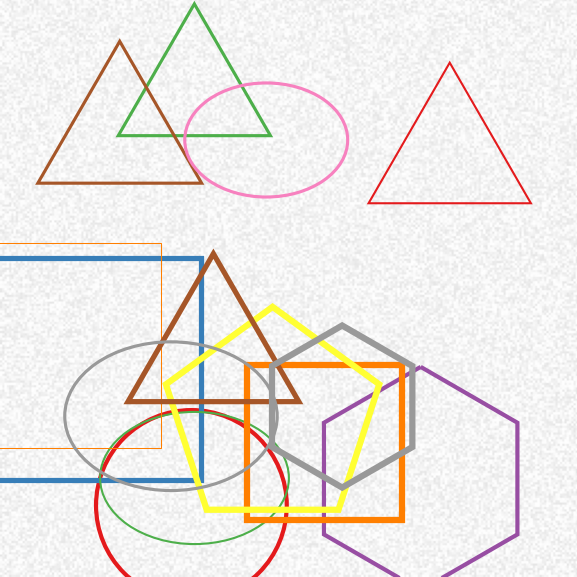[{"shape": "triangle", "thickness": 1, "radius": 0.81, "center": [0.779, 0.728]}, {"shape": "circle", "thickness": 2, "radius": 0.83, "center": [0.331, 0.124]}, {"shape": "square", "thickness": 2.5, "radius": 0.96, "center": [0.155, 0.36]}, {"shape": "oval", "thickness": 1, "radius": 0.82, "center": [0.337, 0.171]}, {"shape": "triangle", "thickness": 1.5, "radius": 0.76, "center": [0.337, 0.84]}, {"shape": "hexagon", "thickness": 2, "radius": 0.97, "center": [0.728, 0.17]}, {"shape": "square", "thickness": 3, "radius": 0.67, "center": [0.562, 0.233]}, {"shape": "square", "thickness": 0.5, "radius": 0.89, "center": [0.1, 0.402]}, {"shape": "pentagon", "thickness": 3, "radius": 0.97, "center": [0.472, 0.274]}, {"shape": "triangle", "thickness": 2.5, "radius": 0.85, "center": [0.37, 0.389]}, {"shape": "triangle", "thickness": 1.5, "radius": 0.82, "center": [0.207, 0.764]}, {"shape": "oval", "thickness": 1.5, "radius": 0.71, "center": [0.461, 0.757]}, {"shape": "oval", "thickness": 1.5, "radius": 0.92, "center": [0.296, 0.278]}, {"shape": "hexagon", "thickness": 3, "radius": 0.7, "center": [0.593, 0.295]}]